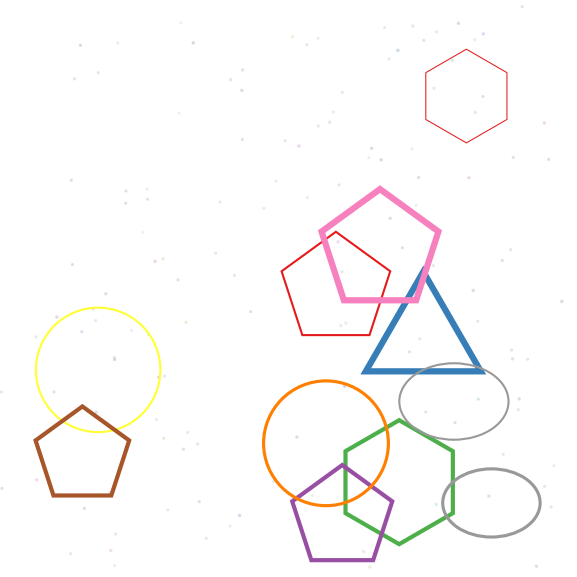[{"shape": "pentagon", "thickness": 1, "radius": 0.49, "center": [0.582, 0.499]}, {"shape": "hexagon", "thickness": 0.5, "radius": 0.41, "center": [0.808, 0.833]}, {"shape": "triangle", "thickness": 3, "radius": 0.57, "center": [0.733, 0.414]}, {"shape": "hexagon", "thickness": 2, "radius": 0.54, "center": [0.691, 0.164]}, {"shape": "pentagon", "thickness": 2, "radius": 0.46, "center": [0.593, 0.103]}, {"shape": "circle", "thickness": 1.5, "radius": 0.54, "center": [0.564, 0.232]}, {"shape": "circle", "thickness": 1, "radius": 0.54, "center": [0.17, 0.359]}, {"shape": "pentagon", "thickness": 2, "radius": 0.43, "center": [0.143, 0.21]}, {"shape": "pentagon", "thickness": 3, "radius": 0.53, "center": [0.658, 0.565]}, {"shape": "oval", "thickness": 1.5, "radius": 0.42, "center": [0.851, 0.128]}, {"shape": "oval", "thickness": 1, "radius": 0.47, "center": [0.786, 0.304]}]